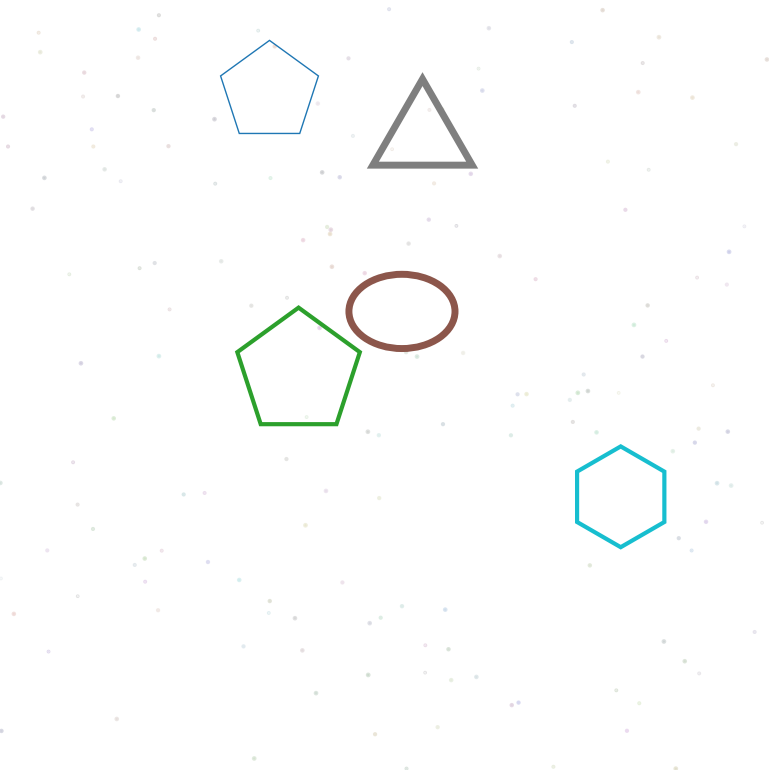[{"shape": "pentagon", "thickness": 0.5, "radius": 0.33, "center": [0.35, 0.881]}, {"shape": "pentagon", "thickness": 1.5, "radius": 0.42, "center": [0.388, 0.517]}, {"shape": "oval", "thickness": 2.5, "radius": 0.34, "center": [0.522, 0.596]}, {"shape": "triangle", "thickness": 2.5, "radius": 0.37, "center": [0.549, 0.823]}, {"shape": "hexagon", "thickness": 1.5, "radius": 0.33, "center": [0.806, 0.355]}]